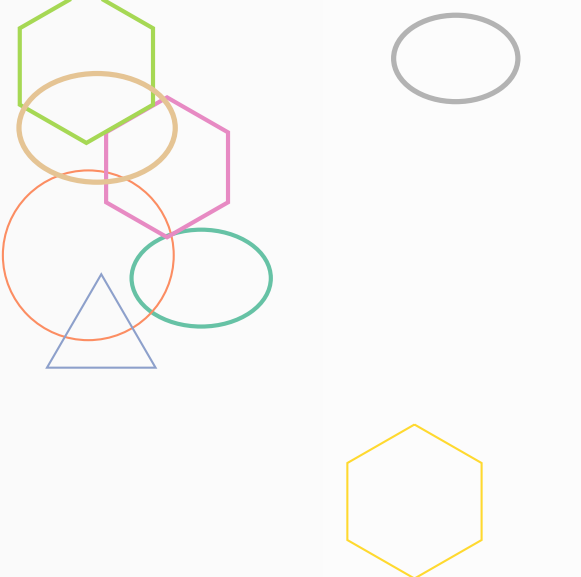[{"shape": "oval", "thickness": 2, "radius": 0.6, "center": [0.346, 0.518]}, {"shape": "circle", "thickness": 1, "radius": 0.73, "center": [0.152, 0.557]}, {"shape": "triangle", "thickness": 1, "radius": 0.54, "center": [0.174, 0.416]}, {"shape": "hexagon", "thickness": 2, "radius": 0.61, "center": [0.287, 0.709]}, {"shape": "hexagon", "thickness": 2, "radius": 0.66, "center": [0.149, 0.884]}, {"shape": "hexagon", "thickness": 1, "radius": 0.67, "center": [0.713, 0.131]}, {"shape": "oval", "thickness": 2.5, "radius": 0.67, "center": [0.167, 0.778]}, {"shape": "oval", "thickness": 2.5, "radius": 0.53, "center": [0.784, 0.898]}]